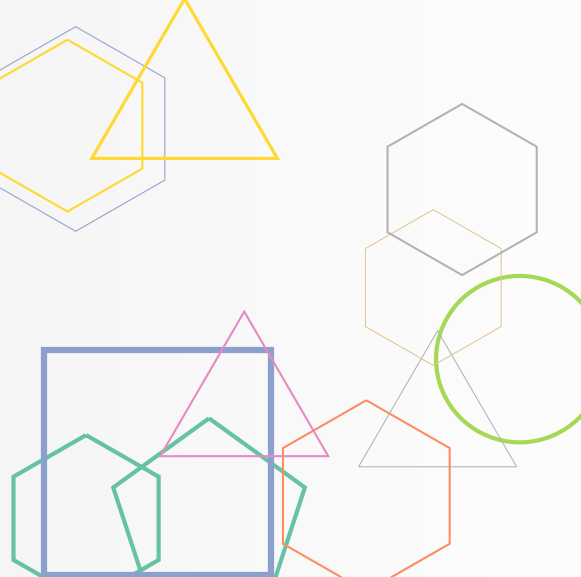[{"shape": "pentagon", "thickness": 2, "radius": 0.87, "center": [0.36, 0.101]}, {"shape": "hexagon", "thickness": 2, "radius": 0.72, "center": [0.148, 0.102]}, {"shape": "hexagon", "thickness": 1, "radius": 0.83, "center": [0.63, 0.14]}, {"shape": "square", "thickness": 3, "radius": 0.97, "center": [0.271, 0.198]}, {"shape": "hexagon", "thickness": 0.5, "radius": 0.89, "center": [0.13, 0.776]}, {"shape": "triangle", "thickness": 1, "radius": 0.83, "center": [0.42, 0.293]}, {"shape": "circle", "thickness": 2, "radius": 0.72, "center": [0.894, 0.377]}, {"shape": "hexagon", "thickness": 1, "radius": 0.74, "center": [0.116, 0.782]}, {"shape": "triangle", "thickness": 1.5, "radius": 0.92, "center": [0.318, 0.817]}, {"shape": "hexagon", "thickness": 0.5, "radius": 0.67, "center": [0.745, 0.501]}, {"shape": "hexagon", "thickness": 1, "radius": 0.74, "center": [0.795, 0.671]}, {"shape": "triangle", "thickness": 0.5, "radius": 0.79, "center": [0.753, 0.269]}]